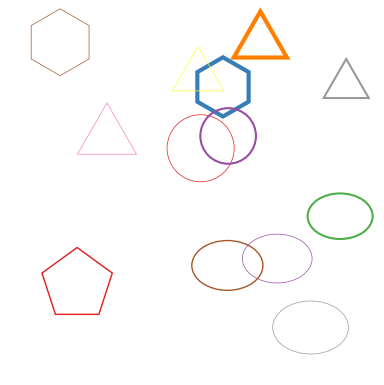[{"shape": "circle", "thickness": 0.5, "radius": 0.44, "center": [0.521, 0.615]}, {"shape": "pentagon", "thickness": 1, "radius": 0.48, "center": [0.2, 0.261]}, {"shape": "hexagon", "thickness": 3, "radius": 0.38, "center": [0.579, 0.774]}, {"shape": "oval", "thickness": 1.5, "radius": 0.42, "center": [0.883, 0.438]}, {"shape": "oval", "thickness": 0.5, "radius": 0.45, "center": [0.72, 0.328]}, {"shape": "circle", "thickness": 1.5, "radius": 0.36, "center": [0.593, 0.647]}, {"shape": "triangle", "thickness": 3, "radius": 0.4, "center": [0.676, 0.89]}, {"shape": "triangle", "thickness": 0.5, "radius": 0.39, "center": [0.515, 0.803]}, {"shape": "hexagon", "thickness": 0.5, "radius": 0.43, "center": [0.156, 0.89]}, {"shape": "oval", "thickness": 1, "radius": 0.46, "center": [0.591, 0.311]}, {"shape": "triangle", "thickness": 0.5, "radius": 0.44, "center": [0.278, 0.644]}, {"shape": "oval", "thickness": 0.5, "radius": 0.49, "center": [0.807, 0.149]}, {"shape": "triangle", "thickness": 1.5, "radius": 0.34, "center": [0.899, 0.779]}]